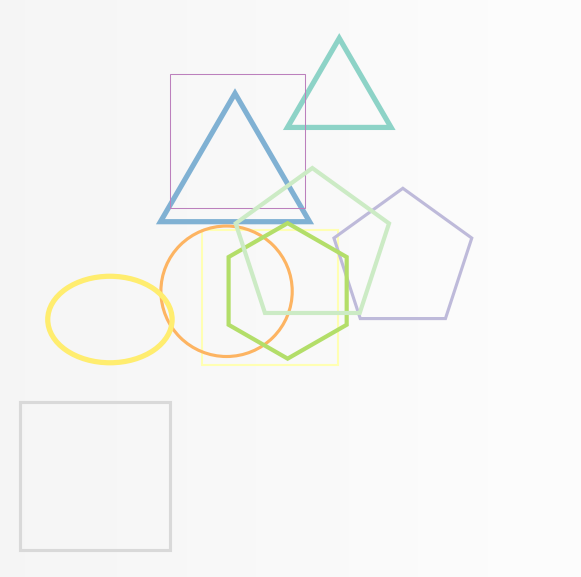[{"shape": "triangle", "thickness": 2.5, "radius": 0.51, "center": [0.584, 0.83]}, {"shape": "square", "thickness": 1, "radius": 0.59, "center": [0.464, 0.485]}, {"shape": "pentagon", "thickness": 1.5, "radius": 0.62, "center": [0.693, 0.548]}, {"shape": "triangle", "thickness": 2.5, "radius": 0.74, "center": [0.404, 0.689]}, {"shape": "circle", "thickness": 1.5, "radius": 0.56, "center": [0.39, 0.495]}, {"shape": "hexagon", "thickness": 2, "radius": 0.59, "center": [0.495, 0.495]}, {"shape": "square", "thickness": 1.5, "radius": 0.64, "center": [0.164, 0.175]}, {"shape": "square", "thickness": 0.5, "radius": 0.58, "center": [0.408, 0.756]}, {"shape": "pentagon", "thickness": 2, "radius": 0.69, "center": [0.537, 0.569]}, {"shape": "oval", "thickness": 2.5, "radius": 0.53, "center": [0.189, 0.446]}]